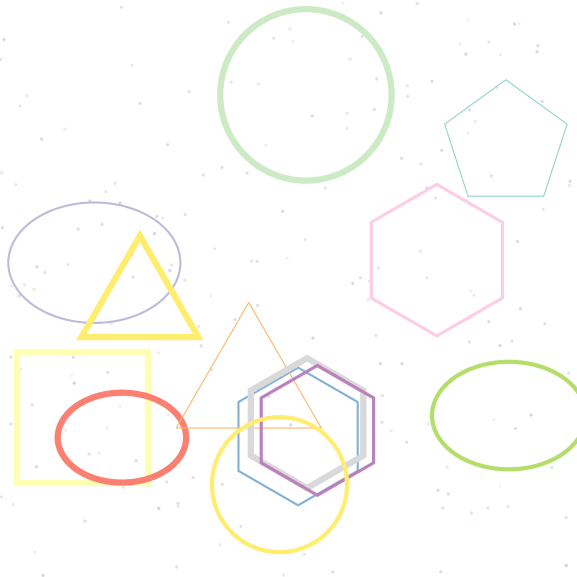[{"shape": "pentagon", "thickness": 0.5, "radius": 0.56, "center": [0.876, 0.75]}, {"shape": "square", "thickness": 3, "radius": 0.57, "center": [0.143, 0.276]}, {"shape": "oval", "thickness": 1, "radius": 0.75, "center": [0.163, 0.544]}, {"shape": "oval", "thickness": 3, "radius": 0.56, "center": [0.211, 0.241]}, {"shape": "hexagon", "thickness": 1, "radius": 0.6, "center": [0.516, 0.243]}, {"shape": "triangle", "thickness": 0.5, "radius": 0.73, "center": [0.431, 0.33]}, {"shape": "oval", "thickness": 2, "radius": 0.67, "center": [0.881, 0.28]}, {"shape": "hexagon", "thickness": 1.5, "radius": 0.66, "center": [0.756, 0.549]}, {"shape": "hexagon", "thickness": 3, "radius": 0.56, "center": [0.532, 0.267]}, {"shape": "hexagon", "thickness": 1.5, "radius": 0.56, "center": [0.55, 0.254]}, {"shape": "circle", "thickness": 3, "radius": 0.74, "center": [0.53, 0.835]}, {"shape": "triangle", "thickness": 3, "radius": 0.58, "center": [0.242, 0.474]}, {"shape": "circle", "thickness": 2, "radius": 0.58, "center": [0.484, 0.16]}]